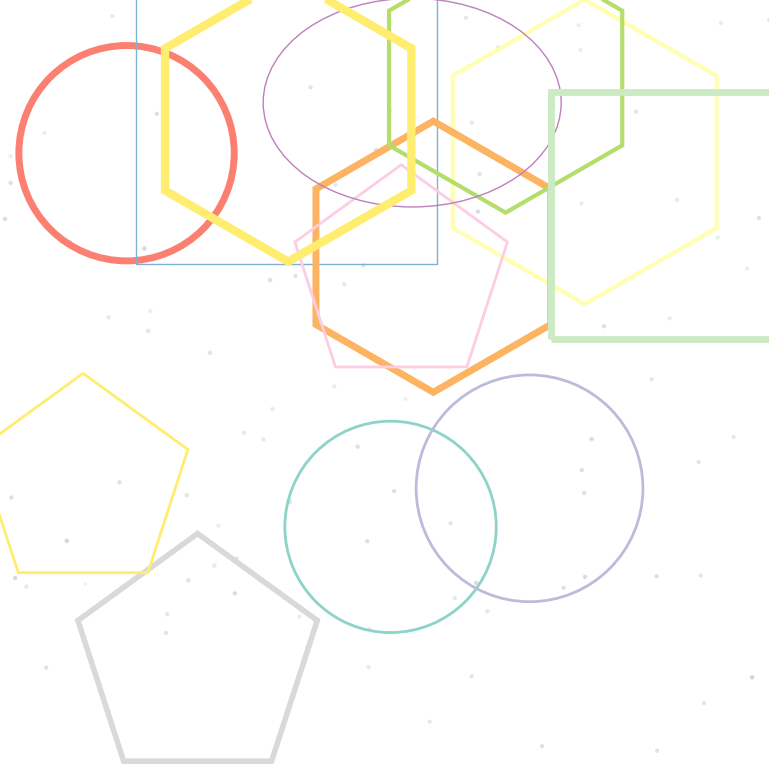[{"shape": "circle", "thickness": 1, "radius": 0.69, "center": [0.507, 0.316]}, {"shape": "hexagon", "thickness": 1.5, "radius": 0.99, "center": [0.759, 0.803]}, {"shape": "circle", "thickness": 1, "radius": 0.74, "center": [0.688, 0.366]}, {"shape": "circle", "thickness": 2.5, "radius": 0.7, "center": [0.164, 0.801]}, {"shape": "square", "thickness": 0.5, "radius": 0.98, "center": [0.372, 0.853]}, {"shape": "hexagon", "thickness": 2.5, "radius": 0.88, "center": [0.563, 0.667]}, {"shape": "hexagon", "thickness": 1.5, "radius": 0.87, "center": [0.657, 0.899]}, {"shape": "pentagon", "thickness": 1, "radius": 0.73, "center": [0.521, 0.641]}, {"shape": "pentagon", "thickness": 2, "radius": 0.82, "center": [0.257, 0.144]}, {"shape": "oval", "thickness": 0.5, "radius": 0.97, "center": [0.535, 0.867]}, {"shape": "square", "thickness": 2.5, "radius": 0.8, "center": [0.876, 0.72]}, {"shape": "pentagon", "thickness": 1, "radius": 0.72, "center": [0.108, 0.372]}, {"shape": "hexagon", "thickness": 3, "radius": 0.92, "center": [0.374, 0.845]}]